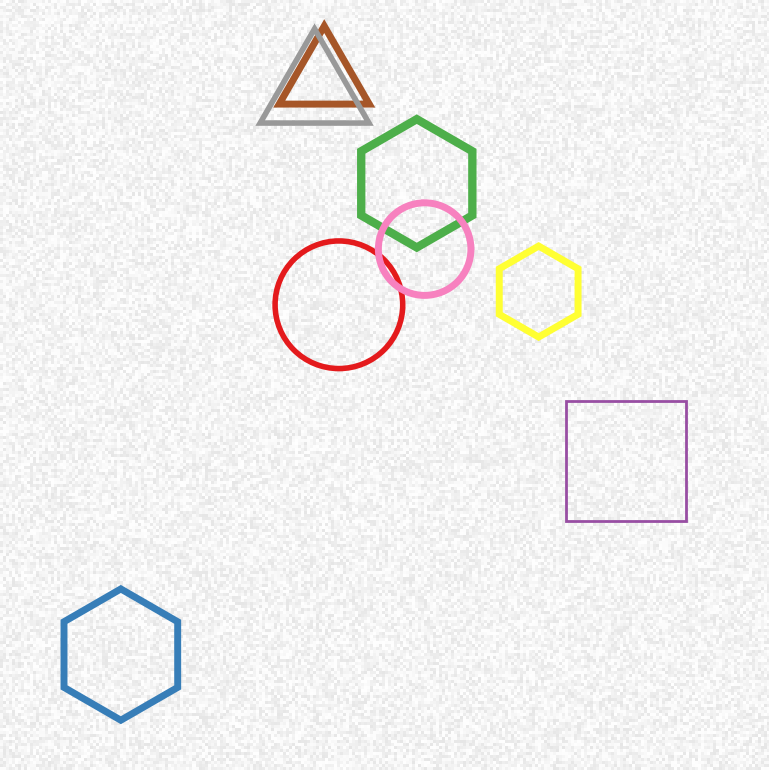[{"shape": "circle", "thickness": 2, "radius": 0.41, "center": [0.44, 0.604]}, {"shape": "hexagon", "thickness": 2.5, "radius": 0.43, "center": [0.157, 0.15]}, {"shape": "hexagon", "thickness": 3, "radius": 0.42, "center": [0.541, 0.762]}, {"shape": "square", "thickness": 1, "radius": 0.39, "center": [0.814, 0.401]}, {"shape": "hexagon", "thickness": 2.5, "radius": 0.3, "center": [0.7, 0.621]}, {"shape": "triangle", "thickness": 2.5, "radius": 0.34, "center": [0.421, 0.899]}, {"shape": "circle", "thickness": 2.5, "radius": 0.3, "center": [0.551, 0.676]}, {"shape": "triangle", "thickness": 2, "radius": 0.41, "center": [0.409, 0.881]}]